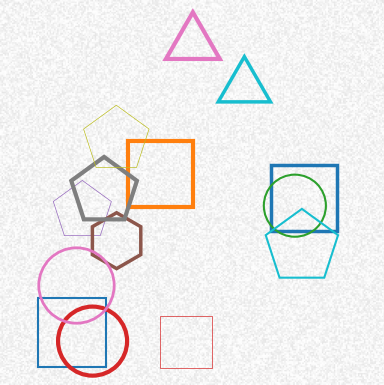[{"shape": "square", "thickness": 1.5, "radius": 0.44, "center": [0.188, 0.137]}, {"shape": "square", "thickness": 2.5, "radius": 0.43, "center": [0.789, 0.486]}, {"shape": "square", "thickness": 3, "radius": 0.42, "center": [0.416, 0.548]}, {"shape": "circle", "thickness": 1.5, "radius": 0.4, "center": [0.766, 0.466]}, {"shape": "circle", "thickness": 3, "radius": 0.45, "center": [0.24, 0.114]}, {"shape": "square", "thickness": 0.5, "radius": 0.34, "center": [0.483, 0.111]}, {"shape": "pentagon", "thickness": 0.5, "radius": 0.4, "center": [0.214, 0.452]}, {"shape": "hexagon", "thickness": 2.5, "radius": 0.36, "center": [0.303, 0.375]}, {"shape": "triangle", "thickness": 3, "radius": 0.4, "center": [0.501, 0.887]}, {"shape": "circle", "thickness": 2, "radius": 0.49, "center": [0.199, 0.258]}, {"shape": "pentagon", "thickness": 3, "radius": 0.45, "center": [0.27, 0.503]}, {"shape": "pentagon", "thickness": 0.5, "radius": 0.45, "center": [0.302, 0.637]}, {"shape": "triangle", "thickness": 2.5, "radius": 0.39, "center": [0.635, 0.775]}, {"shape": "pentagon", "thickness": 1.5, "radius": 0.49, "center": [0.784, 0.359]}]